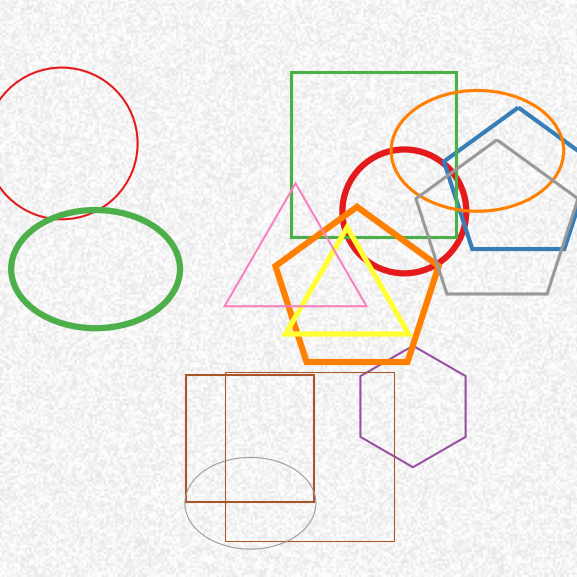[{"shape": "circle", "thickness": 1, "radius": 0.66, "center": [0.107, 0.751]}, {"shape": "circle", "thickness": 3, "radius": 0.54, "center": [0.7, 0.633]}, {"shape": "pentagon", "thickness": 2, "radius": 0.68, "center": [0.897, 0.678]}, {"shape": "oval", "thickness": 3, "radius": 0.73, "center": [0.166, 0.533]}, {"shape": "square", "thickness": 1.5, "radius": 0.71, "center": [0.646, 0.732]}, {"shape": "hexagon", "thickness": 1, "radius": 0.53, "center": [0.715, 0.295]}, {"shape": "pentagon", "thickness": 3, "radius": 0.74, "center": [0.618, 0.492]}, {"shape": "oval", "thickness": 1.5, "radius": 0.75, "center": [0.827, 0.738]}, {"shape": "triangle", "thickness": 2.5, "radius": 0.62, "center": [0.601, 0.482]}, {"shape": "square", "thickness": 1, "radius": 0.55, "center": [0.433, 0.24]}, {"shape": "square", "thickness": 0.5, "radius": 0.73, "center": [0.536, 0.209]}, {"shape": "triangle", "thickness": 1, "radius": 0.71, "center": [0.512, 0.54]}, {"shape": "pentagon", "thickness": 1.5, "radius": 0.74, "center": [0.861, 0.609]}, {"shape": "oval", "thickness": 0.5, "radius": 0.57, "center": [0.434, 0.128]}]